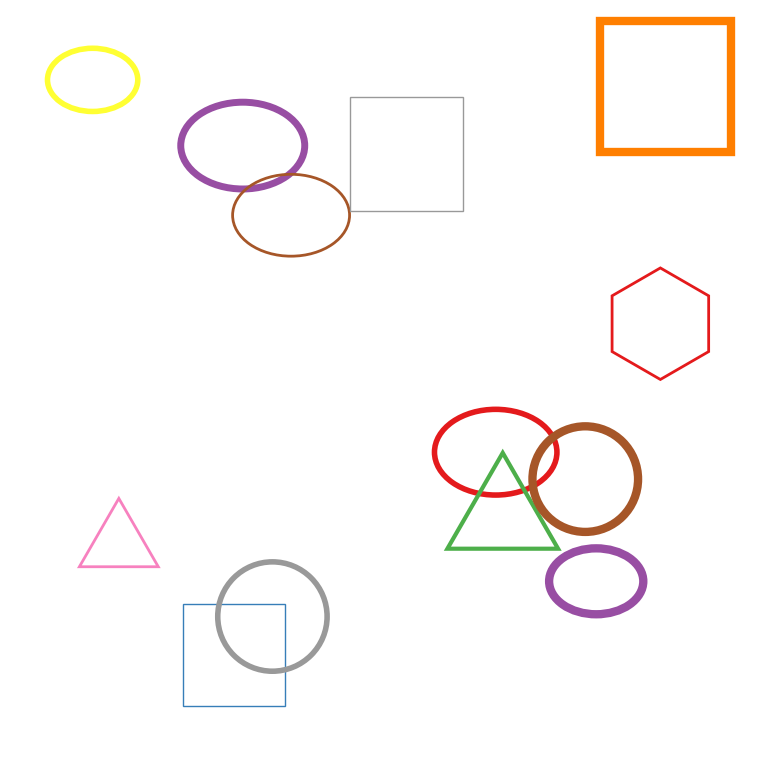[{"shape": "hexagon", "thickness": 1, "radius": 0.36, "center": [0.858, 0.58]}, {"shape": "oval", "thickness": 2, "radius": 0.4, "center": [0.644, 0.413]}, {"shape": "square", "thickness": 0.5, "radius": 0.33, "center": [0.304, 0.15]}, {"shape": "triangle", "thickness": 1.5, "radius": 0.42, "center": [0.653, 0.329]}, {"shape": "oval", "thickness": 2.5, "radius": 0.4, "center": [0.315, 0.811]}, {"shape": "oval", "thickness": 3, "radius": 0.31, "center": [0.774, 0.245]}, {"shape": "square", "thickness": 3, "radius": 0.43, "center": [0.864, 0.888]}, {"shape": "oval", "thickness": 2, "radius": 0.29, "center": [0.12, 0.896]}, {"shape": "oval", "thickness": 1, "radius": 0.38, "center": [0.378, 0.72]}, {"shape": "circle", "thickness": 3, "radius": 0.34, "center": [0.76, 0.378]}, {"shape": "triangle", "thickness": 1, "radius": 0.3, "center": [0.154, 0.294]}, {"shape": "square", "thickness": 0.5, "radius": 0.37, "center": [0.528, 0.8]}, {"shape": "circle", "thickness": 2, "radius": 0.36, "center": [0.354, 0.199]}]